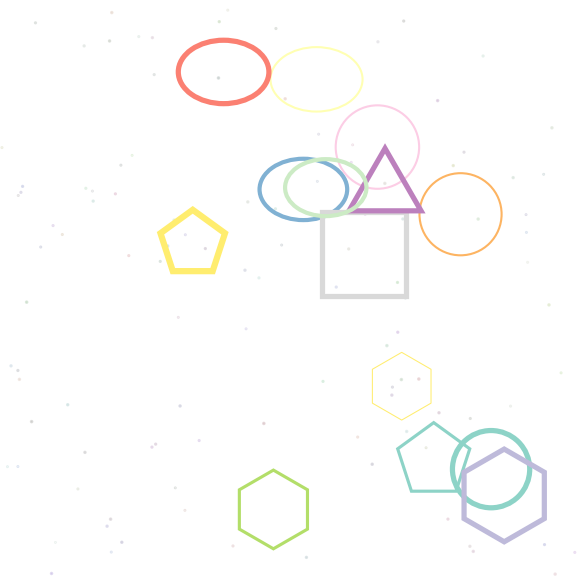[{"shape": "circle", "thickness": 2.5, "radius": 0.33, "center": [0.85, 0.187]}, {"shape": "pentagon", "thickness": 1.5, "radius": 0.33, "center": [0.751, 0.202]}, {"shape": "oval", "thickness": 1, "radius": 0.4, "center": [0.548, 0.862]}, {"shape": "hexagon", "thickness": 2.5, "radius": 0.4, "center": [0.873, 0.141]}, {"shape": "oval", "thickness": 2.5, "radius": 0.39, "center": [0.387, 0.875]}, {"shape": "oval", "thickness": 2, "radius": 0.38, "center": [0.525, 0.671]}, {"shape": "circle", "thickness": 1, "radius": 0.36, "center": [0.797, 0.628]}, {"shape": "hexagon", "thickness": 1.5, "radius": 0.34, "center": [0.473, 0.117]}, {"shape": "circle", "thickness": 1, "radius": 0.36, "center": [0.654, 0.744]}, {"shape": "square", "thickness": 2.5, "radius": 0.36, "center": [0.63, 0.56]}, {"shape": "triangle", "thickness": 2.5, "radius": 0.36, "center": [0.667, 0.67]}, {"shape": "oval", "thickness": 2, "radius": 0.35, "center": [0.564, 0.674]}, {"shape": "hexagon", "thickness": 0.5, "radius": 0.29, "center": [0.696, 0.33]}, {"shape": "pentagon", "thickness": 3, "radius": 0.29, "center": [0.334, 0.577]}]